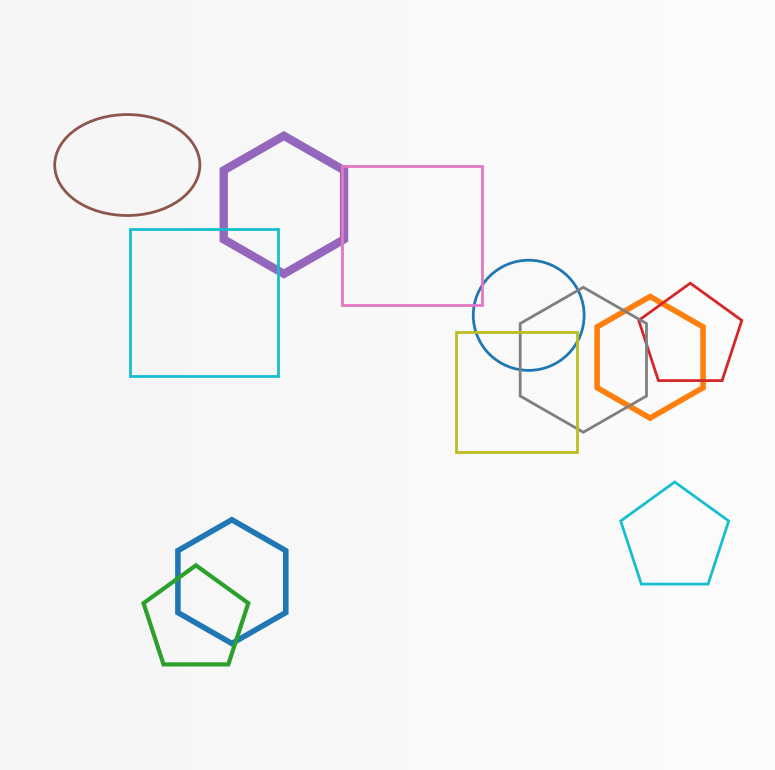[{"shape": "circle", "thickness": 1, "radius": 0.36, "center": [0.682, 0.591]}, {"shape": "hexagon", "thickness": 2, "radius": 0.4, "center": [0.299, 0.245]}, {"shape": "hexagon", "thickness": 2, "radius": 0.39, "center": [0.839, 0.536]}, {"shape": "pentagon", "thickness": 1.5, "radius": 0.36, "center": [0.253, 0.195]}, {"shape": "pentagon", "thickness": 1, "radius": 0.35, "center": [0.891, 0.562]}, {"shape": "hexagon", "thickness": 3, "radius": 0.45, "center": [0.366, 0.734]}, {"shape": "oval", "thickness": 1, "radius": 0.47, "center": [0.164, 0.786]}, {"shape": "square", "thickness": 1, "radius": 0.45, "center": [0.531, 0.694]}, {"shape": "hexagon", "thickness": 1, "radius": 0.47, "center": [0.753, 0.533]}, {"shape": "square", "thickness": 1, "radius": 0.39, "center": [0.667, 0.491]}, {"shape": "pentagon", "thickness": 1, "radius": 0.37, "center": [0.871, 0.301]}, {"shape": "square", "thickness": 1, "radius": 0.48, "center": [0.263, 0.607]}]